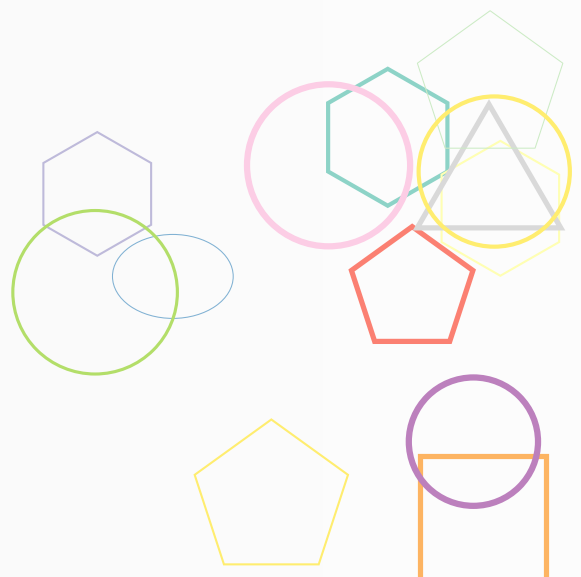[{"shape": "hexagon", "thickness": 2, "radius": 0.59, "center": [0.667, 0.761]}, {"shape": "hexagon", "thickness": 1, "radius": 0.58, "center": [0.861, 0.638]}, {"shape": "hexagon", "thickness": 1, "radius": 0.54, "center": [0.167, 0.663]}, {"shape": "pentagon", "thickness": 2.5, "radius": 0.55, "center": [0.709, 0.497]}, {"shape": "oval", "thickness": 0.5, "radius": 0.52, "center": [0.297, 0.52]}, {"shape": "square", "thickness": 2.5, "radius": 0.54, "center": [0.831, 0.102]}, {"shape": "circle", "thickness": 1.5, "radius": 0.71, "center": [0.164, 0.493]}, {"shape": "circle", "thickness": 3, "radius": 0.7, "center": [0.565, 0.713]}, {"shape": "triangle", "thickness": 2.5, "radius": 0.71, "center": [0.841, 0.676]}, {"shape": "circle", "thickness": 3, "radius": 0.56, "center": [0.814, 0.234]}, {"shape": "pentagon", "thickness": 0.5, "radius": 0.66, "center": [0.843, 0.849]}, {"shape": "pentagon", "thickness": 1, "radius": 0.69, "center": [0.467, 0.134]}, {"shape": "circle", "thickness": 2, "radius": 0.65, "center": [0.85, 0.702]}]